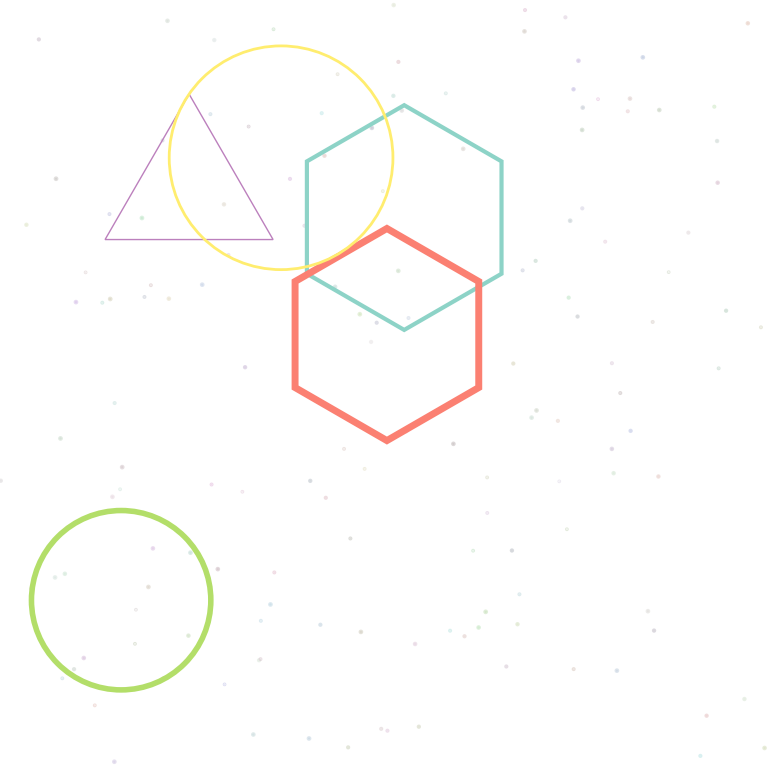[{"shape": "hexagon", "thickness": 1.5, "radius": 0.73, "center": [0.525, 0.717]}, {"shape": "hexagon", "thickness": 2.5, "radius": 0.69, "center": [0.502, 0.566]}, {"shape": "circle", "thickness": 2, "radius": 0.58, "center": [0.157, 0.221]}, {"shape": "triangle", "thickness": 0.5, "radius": 0.63, "center": [0.246, 0.752]}, {"shape": "circle", "thickness": 1, "radius": 0.73, "center": [0.365, 0.795]}]